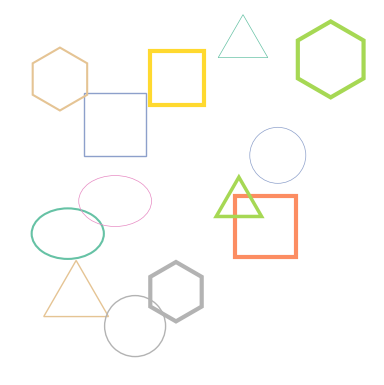[{"shape": "triangle", "thickness": 0.5, "radius": 0.37, "center": [0.631, 0.888]}, {"shape": "oval", "thickness": 1.5, "radius": 0.47, "center": [0.176, 0.393]}, {"shape": "square", "thickness": 3, "radius": 0.4, "center": [0.69, 0.413]}, {"shape": "square", "thickness": 1, "radius": 0.41, "center": [0.299, 0.677]}, {"shape": "circle", "thickness": 0.5, "radius": 0.36, "center": [0.722, 0.597]}, {"shape": "oval", "thickness": 0.5, "radius": 0.47, "center": [0.299, 0.478]}, {"shape": "triangle", "thickness": 2.5, "radius": 0.34, "center": [0.62, 0.472]}, {"shape": "hexagon", "thickness": 3, "radius": 0.49, "center": [0.859, 0.846]}, {"shape": "square", "thickness": 3, "radius": 0.35, "center": [0.459, 0.797]}, {"shape": "hexagon", "thickness": 1.5, "radius": 0.41, "center": [0.156, 0.795]}, {"shape": "triangle", "thickness": 1, "radius": 0.49, "center": [0.198, 0.226]}, {"shape": "hexagon", "thickness": 3, "radius": 0.39, "center": [0.457, 0.242]}, {"shape": "circle", "thickness": 1, "radius": 0.4, "center": [0.351, 0.153]}]